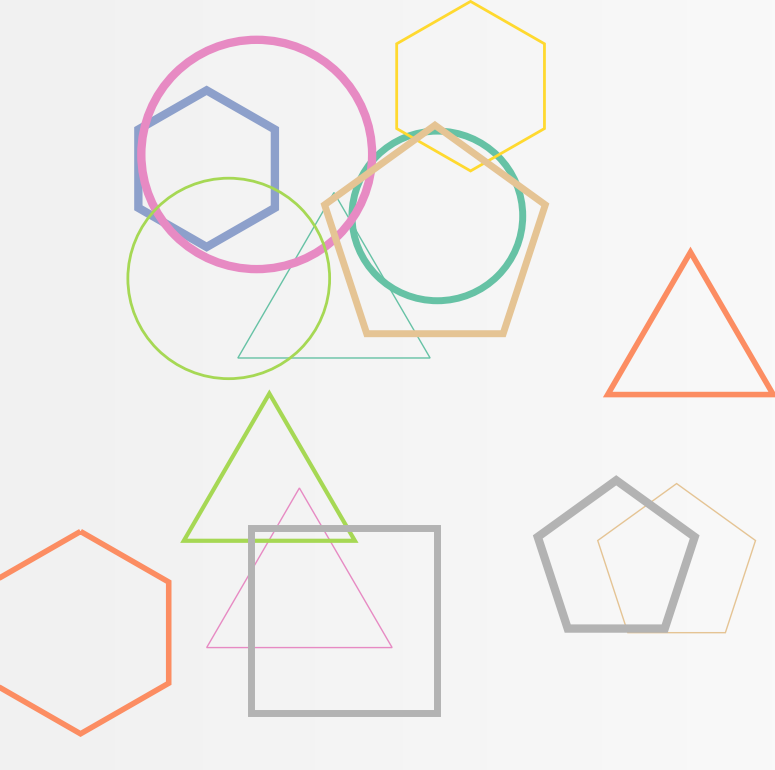[{"shape": "circle", "thickness": 2.5, "radius": 0.55, "center": [0.564, 0.72]}, {"shape": "triangle", "thickness": 0.5, "radius": 0.72, "center": [0.431, 0.607]}, {"shape": "hexagon", "thickness": 2, "radius": 0.66, "center": [0.104, 0.178]}, {"shape": "triangle", "thickness": 2, "radius": 0.62, "center": [0.891, 0.549]}, {"shape": "hexagon", "thickness": 3, "radius": 0.51, "center": [0.267, 0.781]}, {"shape": "circle", "thickness": 3, "radius": 0.74, "center": [0.331, 0.799]}, {"shape": "triangle", "thickness": 0.5, "radius": 0.69, "center": [0.386, 0.228]}, {"shape": "triangle", "thickness": 1.5, "radius": 0.64, "center": [0.348, 0.361]}, {"shape": "circle", "thickness": 1, "radius": 0.65, "center": [0.295, 0.638]}, {"shape": "hexagon", "thickness": 1, "radius": 0.55, "center": [0.607, 0.888]}, {"shape": "pentagon", "thickness": 2.5, "radius": 0.75, "center": [0.561, 0.688]}, {"shape": "pentagon", "thickness": 0.5, "radius": 0.54, "center": [0.873, 0.265]}, {"shape": "pentagon", "thickness": 3, "radius": 0.53, "center": [0.795, 0.27]}, {"shape": "square", "thickness": 2.5, "radius": 0.6, "center": [0.444, 0.194]}]